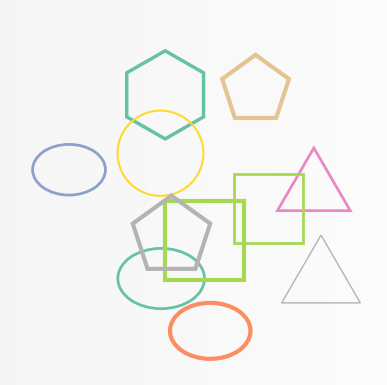[{"shape": "hexagon", "thickness": 2.5, "radius": 0.57, "center": [0.426, 0.754]}, {"shape": "oval", "thickness": 2, "radius": 0.56, "center": [0.416, 0.277]}, {"shape": "oval", "thickness": 3, "radius": 0.52, "center": [0.542, 0.141]}, {"shape": "oval", "thickness": 2, "radius": 0.47, "center": [0.178, 0.559]}, {"shape": "triangle", "thickness": 2, "radius": 0.54, "center": [0.81, 0.507]}, {"shape": "square", "thickness": 2, "radius": 0.45, "center": [0.692, 0.458]}, {"shape": "square", "thickness": 3, "radius": 0.51, "center": [0.527, 0.376]}, {"shape": "circle", "thickness": 1.5, "radius": 0.55, "center": [0.414, 0.602]}, {"shape": "pentagon", "thickness": 3, "radius": 0.45, "center": [0.659, 0.767]}, {"shape": "triangle", "thickness": 1, "radius": 0.59, "center": [0.828, 0.272]}, {"shape": "pentagon", "thickness": 3, "radius": 0.53, "center": [0.443, 0.387]}]